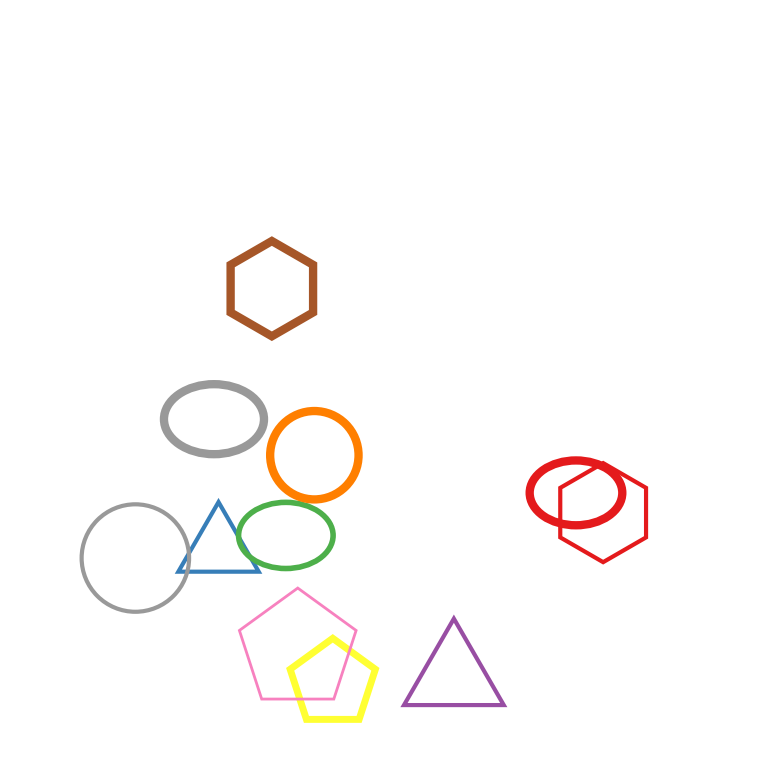[{"shape": "hexagon", "thickness": 1.5, "radius": 0.32, "center": [0.783, 0.334]}, {"shape": "oval", "thickness": 3, "radius": 0.3, "center": [0.748, 0.36]}, {"shape": "triangle", "thickness": 1.5, "radius": 0.3, "center": [0.284, 0.288]}, {"shape": "oval", "thickness": 2, "radius": 0.31, "center": [0.371, 0.305]}, {"shape": "triangle", "thickness": 1.5, "radius": 0.37, "center": [0.589, 0.122]}, {"shape": "circle", "thickness": 3, "radius": 0.29, "center": [0.408, 0.409]}, {"shape": "pentagon", "thickness": 2.5, "radius": 0.29, "center": [0.432, 0.113]}, {"shape": "hexagon", "thickness": 3, "radius": 0.31, "center": [0.353, 0.625]}, {"shape": "pentagon", "thickness": 1, "radius": 0.4, "center": [0.387, 0.157]}, {"shape": "circle", "thickness": 1.5, "radius": 0.35, "center": [0.176, 0.275]}, {"shape": "oval", "thickness": 3, "radius": 0.32, "center": [0.278, 0.456]}]